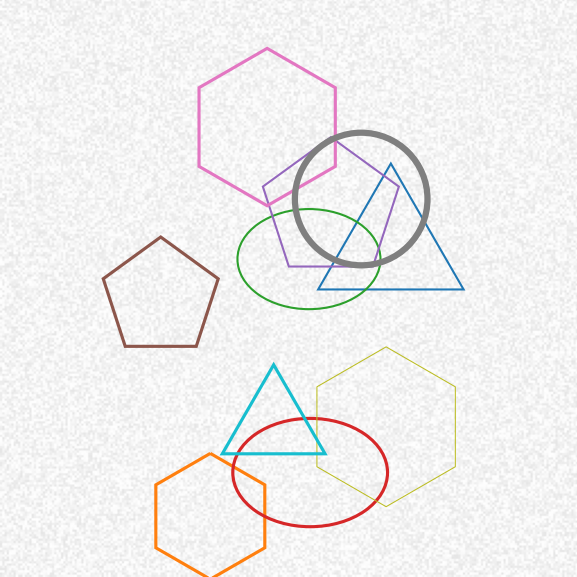[{"shape": "triangle", "thickness": 1, "radius": 0.73, "center": [0.677, 0.571]}, {"shape": "hexagon", "thickness": 1.5, "radius": 0.54, "center": [0.364, 0.105]}, {"shape": "oval", "thickness": 1, "radius": 0.62, "center": [0.535, 0.55]}, {"shape": "oval", "thickness": 1.5, "radius": 0.67, "center": [0.537, 0.181]}, {"shape": "pentagon", "thickness": 1, "radius": 0.62, "center": [0.573, 0.638]}, {"shape": "pentagon", "thickness": 1.5, "radius": 0.52, "center": [0.278, 0.484]}, {"shape": "hexagon", "thickness": 1.5, "radius": 0.68, "center": [0.463, 0.779]}, {"shape": "circle", "thickness": 3, "radius": 0.57, "center": [0.625, 0.655]}, {"shape": "hexagon", "thickness": 0.5, "radius": 0.69, "center": [0.669, 0.26]}, {"shape": "triangle", "thickness": 1.5, "radius": 0.51, "center": [0.474, 0.265]}]